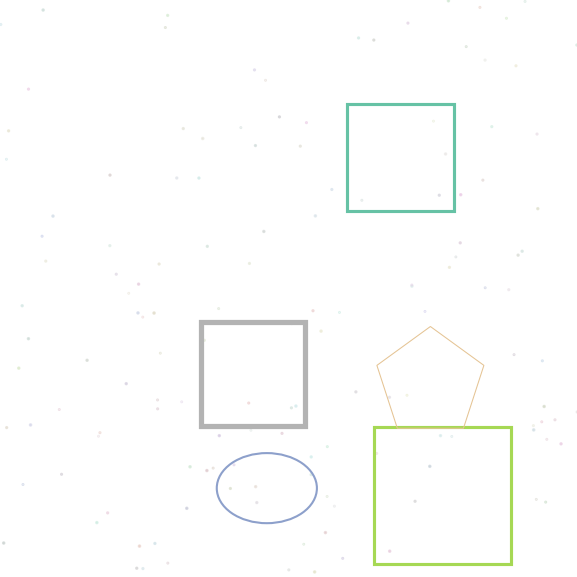[{"shape": "square", "thickness": 1.5, "radius": 0.47, "center": [0.694, 0.726]}, {"shape": "oval", "thickness": 1, "radius": 0.43, "center": [0.462, 0.154]}, {"shape": "square", "thickness": 1.5, "radius": 0.59, "center": [0.766, 0.141]}, {"shape": "pentagon", "thickness": 0.5, "radius": 0.49, "center": [0.745, 0.336]}, {"shape": "square", "thickness": 2.5, "radius": 0.45, "center": [0.437, 0.351]}]